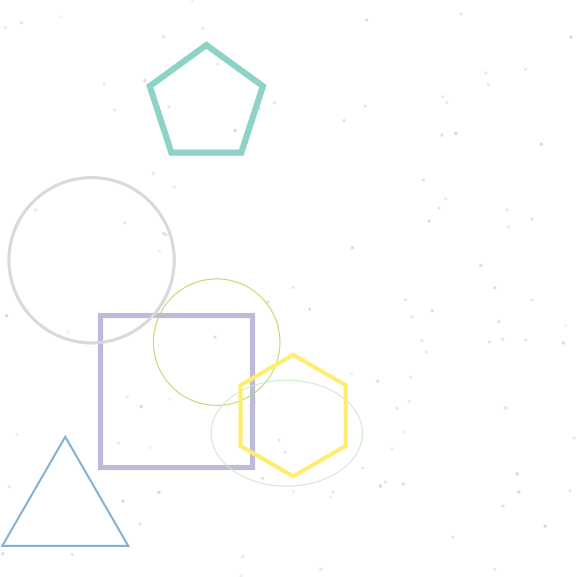[{"shape": "pentagon", "thickness": 3, "radius": 0.52, "center": [0.357, 0.818]}, {"shape": "square", "thickness": 2.5, "radius": 0.66, "center": [0.305, 0.322]}, {"shape": "triangle", "thickness": 1, "radius": 0.63, "center": [0.113, 0.117]}, {"shape": "circle", "thickness": 0.5, "radius": 0.55, "center": [0.375, 0.407]}, {"shape": "circle", "thickness": 1.5, "radius": 0.72, "center": [0.159, 0.549]}, {"shape": "oval", "thickness": 0.5, "radius": 0.66, "center": [0.497, 0.249]}, {"shape": "hexagon", "thickness": 2, "radius": 0.53, "center": [0.508, 0.28]}]